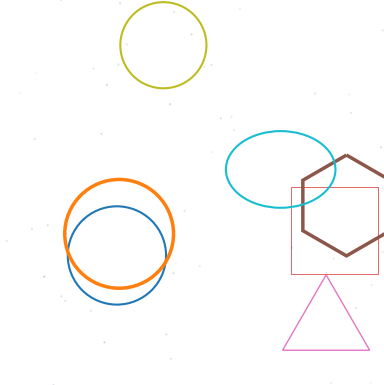[{"shape": "circle", "thickness": 1.5, "radius": 0.64, "center": [0.304, 0.336]}, {"shape": "circle", "thickness": 2.5, "radius": 0.71, "center": [0.309, 0.393]}, {"shape": "square", "thickness": 0.5, "radius": 0.57, "center": [0.87, 0.402]}, {"shape": "hexagon", "thickness": 2.5, "radius": 0.65, "center": [0.9, 0.466]}, {"shape": "triangle", "thickness": 1, "radius": 0.65, "center": [0.847, 0.156]}, {"shape": "circle", "thickness": 1.5, "radius": 0.56, "center": [0.424, 0.883]}, {"shape": "oval", "thickness": 1.5, "radius": 0.71, "center": [0.729, 0.56]}]